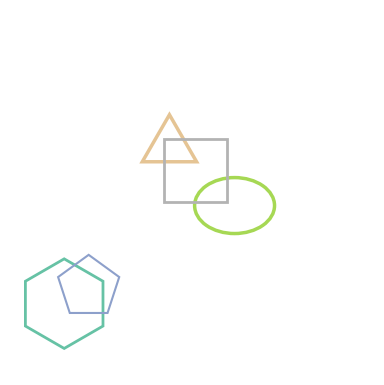[{"shape": "hexagon", "thickness": 2, "radius": 0.58, "center": [0.167, 0.211]}, {"shape": "pentagon", "thickness": 1.5, "radius": 0.42, "center": [0.23, 0.255]}, {"shape": "oval", "thickness": 2.5, "radius": 0.52, "center": [0.609, 0.466]}, {"shape": "triangle", "thickness": 2.5, "radius": 0.41, "center": [0.44, 0.621]}, {"shape": "square", "thickness": 2, "radius": 0.41, "center": [0.507, 0.558]}]